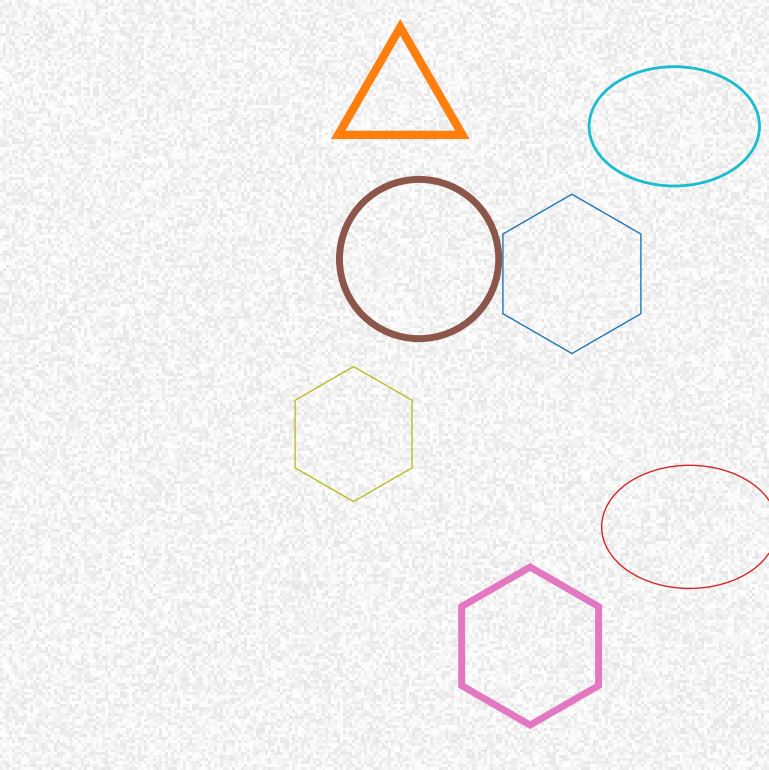[{"shape": "hexagon", "thickness": 0.5, "radius": 0.52, "center": [0.743, 0.644]}, {"shape": "triangle", "thickness": 3, "radius": 0.47, "center": [0.52, 0.871]}, {"shape": "oval", "thickness": 0.5, "radius": 0.57, "center": [0.896, 0.316]}, {"shape": "circle", "thickness": 2.5, "radius": 0.52, "center": [0.544, 0.664]}, {"shape": "hexagon", "thickness": 2.5, "radius": 0.51, "center": [0.688, 0.161]}, {"shape": "hexagon", "thickness": 0.5, "radius": 0.44, "center": [0.459, 0.436]}, {"shape": "oval", "thickness": 1, "radius": 0.55, "center": [0.876, 0.836]}]